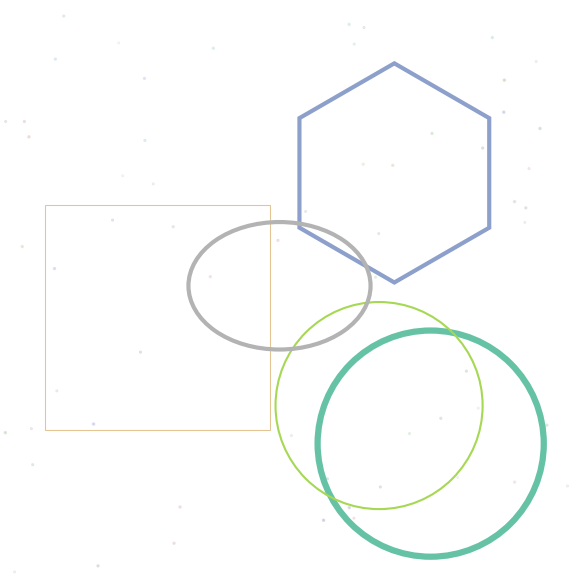[{"shape": "circle", "thickness": 3, "radius": 0.98, "center": [0.746, 0.231]}, {"shape": "hexagon", "thickness": 2, "radius": 0.95, "center": [0.683, 0.7]}, {"shape": "circle", "thickness": 1, "radius": 0.9, "center": [0.656, 0.297]}, {"shape": "square", "thickness": 0.5, "radius": 0.97, "center": [0.273, 0.449]}, {"shape": "oval", "thickness": 2, "radius": 0.79, "center": [0.484, 0.504]}]